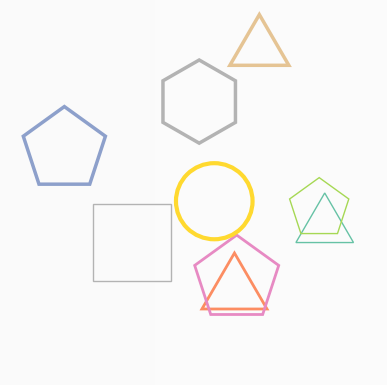[{"shape": "triangle", "thickness": 1, "radius": 0.43, "center": [0.838, 0.413]}, {"shape": "triangle", "thickness": 2, "radius": 0.48, "center": [0.605, 0.246]}, {"shape": "pentagon", "thickness": 2.5, "radius": 0.56, "center": [0.166, 0.612]}, {"shape": "pentagon", "thickness": 2, "radius": 0.57, "center": [0.611, 0.275]}, {"shape": "pentagon", "thickness": 1, "radius": 0.4, "center": [0.824, 0.458]}, {"shape": "circle", "thickness": 3, "radius": 0.49, "center": [0.553, 0.477]}, {"shape": "triangle", "thickness": 2.5, "radius": 0.44, "center": [0.669, 0.874]}, {"shape": "hexagon", "thickness": 2.5, "radius": 0.54, "center": [0.514, 0.736]}, {"shape": "square", "thickness": 1, "radius": 0.5, "center": [0.341, 0.37]}]